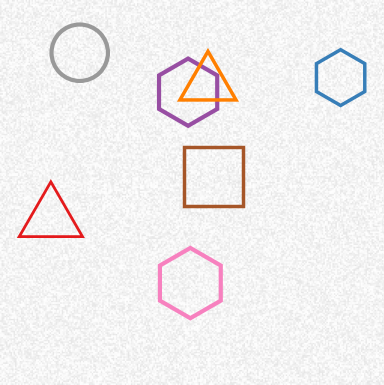[{"shape": "triangle", "thickness": 2, "radius": 0.47, "center": [0.132, 0.433]}, {"shape": "hexagon", "thickness": 2.5, "radius": 0.36, "center": [0.885, 0.798]}, {"shape": "hexagon", "thickness": 3, "radius": 0.44, "center": [0.489, 0.761]}, {"shape": "triangle", "thickness": 2.5, "radius": 0.42, "center": [0.54, 0.782]}, {"shape": "square", "thickness": 2.5, "radius": 0.38, "center": [0.554, 0.542]}, {"shape": "hexagon", "thickness": 3, "radius": 0.46, "center": [0.494, 0.265]}, {"shape": "circle", "thickness": 3, "radius": 0.37, "center": [0.207, 0.863]}]